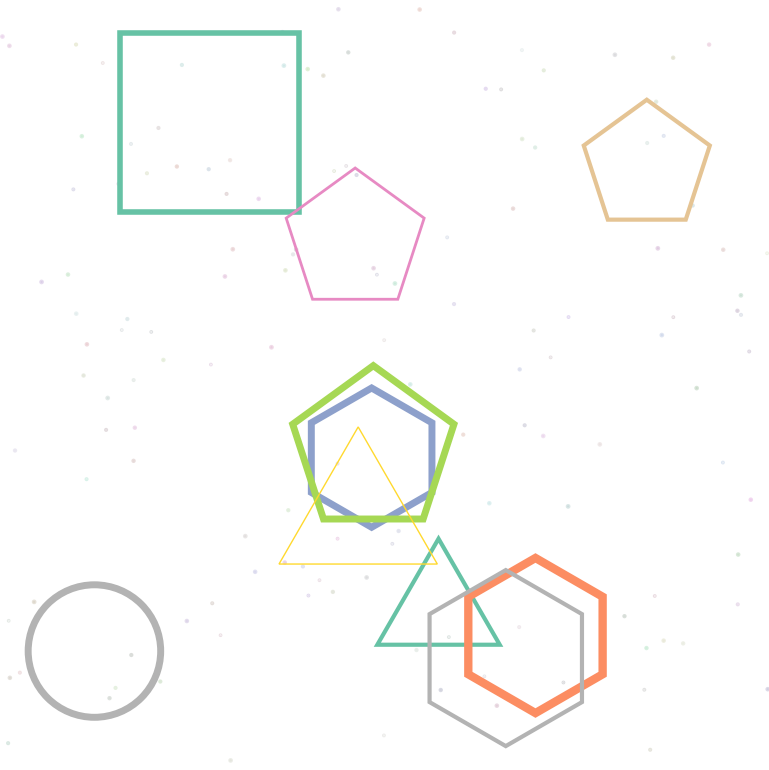[{"shape": "triangle", "thickness": 1.5, "radius": 0.46, "center": [0.57, 0.209]}, {"shape": "square", "thickness": 2, "radius": 0.58, "center": [0.272, 0.841]}, {"shape": "hexagon", "thickness": 3, "radius": 0.5, "center": [0.695, 0.175]}, {"shape": "hexagon", "thickness": 2.5, "radius": 0.45, "center": [0.483, 0.406]}, {"shape": "pentagon", "thickness": 1, "radius": 0.47, "center": [0.461, 0.688]}, {"shape": "pentagon", "thickness": 2.5, "radius": 0.55, "center": [0.485, 0.415]}, {"shape": "triangle", "thickness": 0.5, "radius": 0.59, "center": [0.465, 0.327]}, {"shape": "pentagon", "thickness": 1.5, "radius": 0.43, "center": [0.84, 0.784]}, {"shape": "hexagon", "thickness": 1.5, "radius": 0.57, "center": [0.657, 0.145]}, {"shape": "circle", "thickness": 2.5, "radius": 0.43, "center": [0.123, 0.154]}]